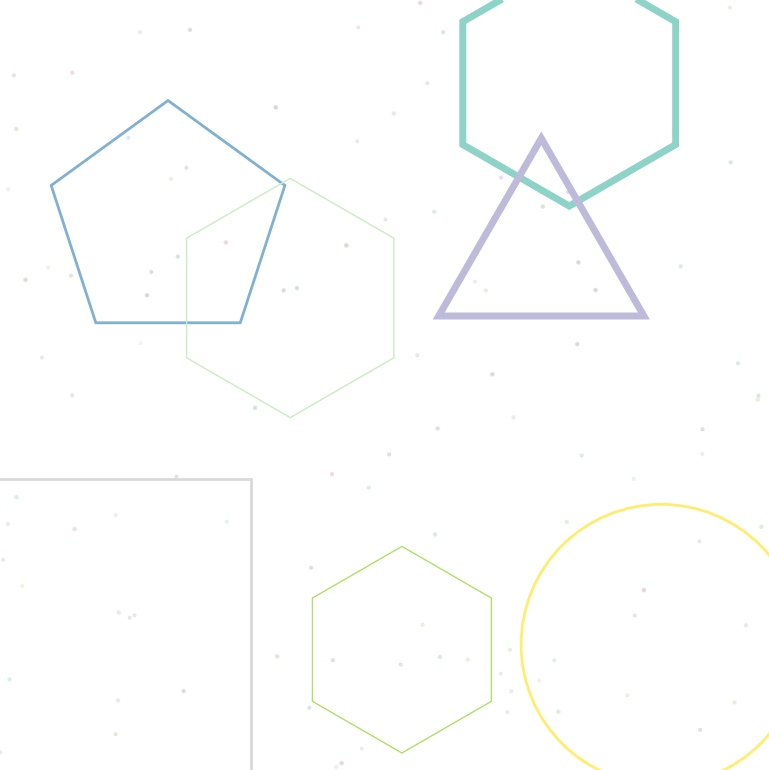[{"shape": "hexagon", "thickness": 2.5, "radius": 0.8, "center": [0.739, 0.892]}, {"shape": "triangle", "thickness": 2.5, "radius": 0.77, "center": [0.703, 0.667]}, {"shape": "pentagon", "thickness": 1, "radius": 0.8, "center": [0.218, 0.71]}, {"shape": "hexagon", "thickness": 0.5, "radius": 0.67, "center": [0.522, 0.156]}, {"shape": "square", "thickness": 1, "radius": 0.97, "center": [0.132, 0.184]}, {"shape": "hexagon", "thickness": 0.5, "radius": 0.78, "center": [0.377, 0.613]}, {"shape": "circle", "thickness": 1, "radius": 0.91, "center": [0.859, 0.163]}]